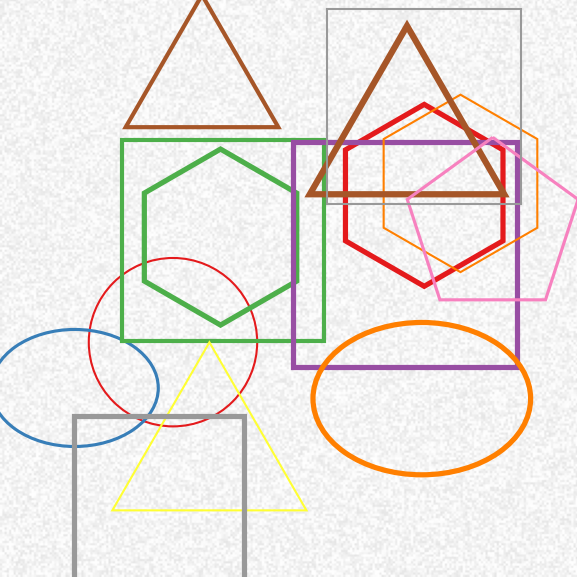[{"shape": "hexagon", "thickness": 2.5, "radius": 0.79, "center": [0.735, 0.661]}, {"shape": "circle", "thickness": 1, "radius": 0.73, "center": [0.3, 0.407]}, {"shape": "oval", "thickness": 1.5, "radius": 0.72, "center": [0.129, 0.327]}, {"shape": "hexagon", "thickness": 2.5, "radius": 0.76, "center": [0.382, 0.589]}, {"shape": "square", "thickness": 2, "radius": 0.87, "center": [0.387, 0.583]}, {"shape": "square", "thickness": 2.5, "radius": 0.97, "center": [0.701, 0.559]}, {"shape": "oval", "thickness": 2.5, "radius": 0.94, "center": [0.73, 0.309]}, {"shape": "hexagon", "thickness": 1, "radius": 0.77, "center": [0.797, 0.682]}, {"shape": "triangle", "thickness": 1, "radius": 0.97, "center": [0.363, 0.212]}, {"shape": "triangle", "thickness": 3, "radius": 0.97, "center": [0.705, 0.76]}, {"shape": "triangle", "thickness": 2, "radius": 0.76, "center": [0.35, 0.855]}, {"shape": "pentagon", "thickness": 1.5, "radius": 0.78, "center": [0.853, 0.606]}, {"shape": "square", "thickness": 2.5, "radius": 0.74, "center": [0.275, 0.131]}, {"shape": "square", "thickness": 1, "radius": 0.84, "center": [0.734, 0.815]}]